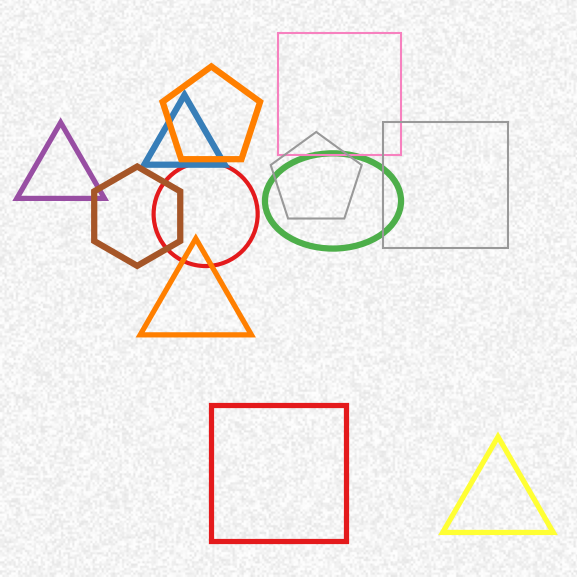[{"shape": "circle", "thickness": 2, "radius": 0.45, "center": [0.356, 0.628]}, {"shape": "square", "thickness": 2.5, "radius": 0.59, "center": [0.483, 0.18]}, {"shape": "triangle", "thickness": 3, "radius": 0.4, "center": [0.319, 0.754]}, {"shape": "oval", "thickness": 3, "radius": 0.59, "center": [0.577, 0.651]}, {"shape": "triangle", "thickness": 2.5, "radius": 0.44, "center": [0.105, 0.699]}, {"shape": "pentagon", "thickness": 3, "radius": 0.44, "center": [0.366, 0.795]}, {"shape": "triangle", "thickness": 2.5, "radius": 0.56, "center": [0.339, 0.475]}, {"shape": "triangle", "thickness": 2.5, "radius": 0.55, "center": [0.862, 0.132]}, {"shape": "hexagon", "thickness": 3, "radius": 0.43, "center": [0.238, 0.625]}, {"shape": "square", "thickness": 1, "radius": 0.53, "center": [0.588, 0.836]}, {"shape": "square", "thickness": 1, "radius": 0.54, "center": [0.772, 0.679]}, {"shape": "pentagon", "thickness": 1, "radius": 0.41, "center": [0.548, 0.688]}]